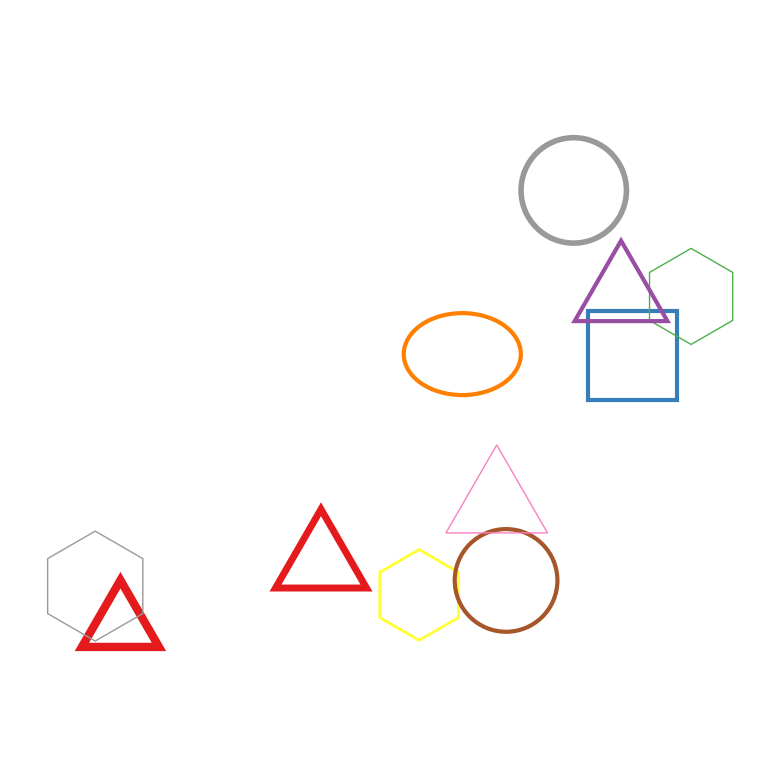[{"shape": "triangle", "thickness": 2.5, "radius": 0.34, "center": [0.417, 0.27]}, {"shape": "triangle", "thickness": 3, "radius": 0.29, "center": [0.156, 0.189]}, {"shape": "square", "thickness": 1.5, "radius": 0.29, "center": [0.821, 0.539]}, {"shape": "hexagon", "thickness": 0.5, "radius": 0.31, "center": [0.898, 0.615]}, {"shape": "triangle", "thickness": 1.5, "radius": 0.35, "center": [0.807, 0.618]}, {"shape": "oval", "thickness": 1.5, "radius": 0.38, "center": [0.6, 0.54]}, {"shape": "hexagon", "thickness": 1, "radius": 0.29, "center": [0.544, 0.227]}, {"shape": "circle", "thickness": 1.5, "radius": 0.33, "center": [0.657, 0.246]}, {"shape": "triangle", "thickness": 0.5, "radius": 0.38, "center": [0.645, 0.346]}, {"shape": "hexagon", "thickness": 0.5, "radius": 0.36, "center": [0.124, 0.239]}, {"shape": "circle", "thickness": 2, "radius": 0.34, "center": [0.745, 0.753]}]